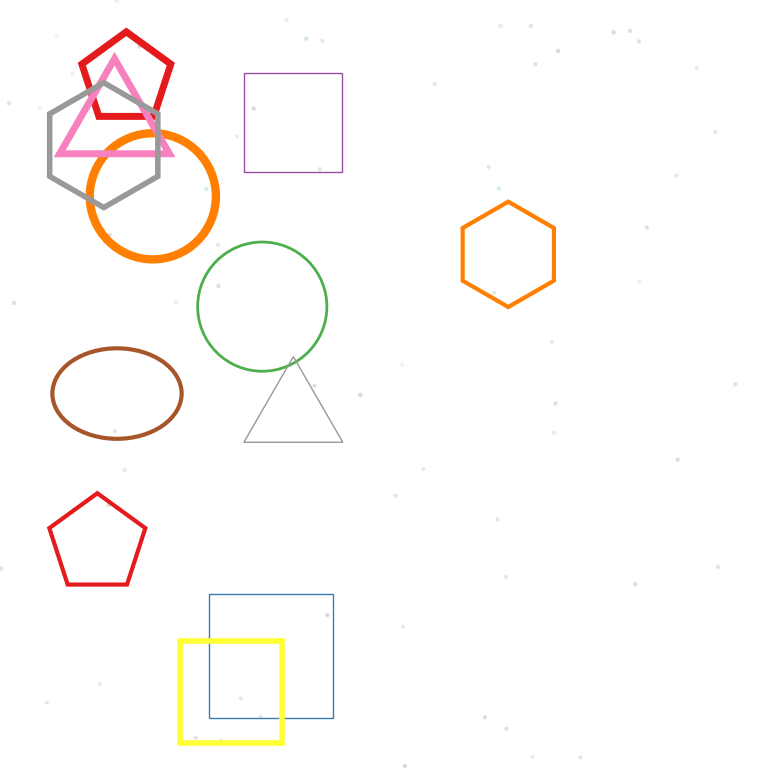[{"shape": "pentagon", "thickness": 1.5, "radius": 0.33, "center": [0.126, 0.294]}, {"shape": "pentagon", "thickness": 2.5, "radius": 0.3, "center": [0.164, 0.898]}, {"shape": "square", "thickness": 0.5, "radius": 0.4, "center": [0.352, 0.148]}, {"shape": "circle", "thickness": 1, "radius": 0.42, "center": [0.341, 0.602]}, {"shape": "square", "thickness": 0.5, "radius": 0.32, "center": [0.38, 0.841]}, {"shape": "circle", "thickness": 3, "radius": 0.41, "center": [0.198, 0.745]}, {"shape": "hexagon", "thickness": 1.5, "radius": 0.34, "center": [0.66, 0.67]}, {"shape": "square", "thickness": 2, "radius": 0.33, "center": [0.3, 0.101]}, {"shape": "oval", "thickness": 1.5, "radius": 0.42, "center": [0.152, 0.489]}, {"shape": "triangle", "thickness": 2.5, "radius": 0.41, "center": [0.149, 0.841]}, {"shape": "hexagon", "thickness": 2, "radius": 0.41, "center": [0.135, 0.812]}, {"shape": "triangle", "thickness": 0.5, "radius": 0.37, "center": [0.381, 0.463]}]